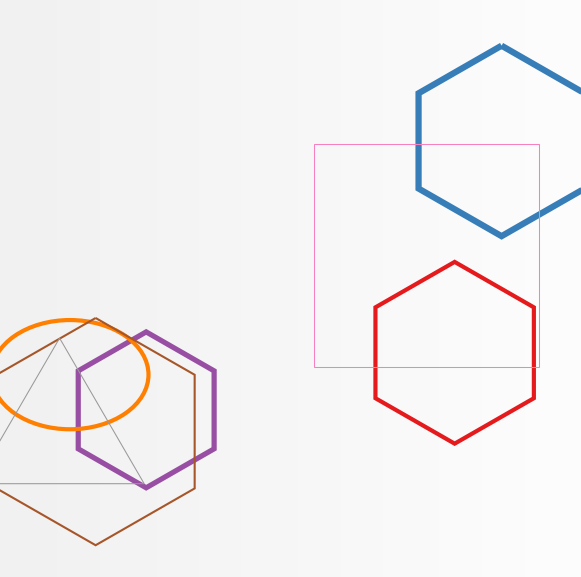[{"shape": "hexagon", "thickness": 2, "radius": 0.79, "center": [0.782, 0.388]}, {"shape": "hexagon", "thickness": 3, "radius": 0.82, "center": [0.863, 0.755]}, {"shape": "hexagon", "thickness": 2.5, "radius": 0.67, "center": [0.251, 0.289]}, {"shape": "oval", "thickness": 2, "radius": 0.68, "center": [0.12, 0.35]}, {"shape": "hexagon", "thickness": 1, "radius": 0.98, "center": [0.165, 0.252]}, {"shape": "square", "thickness": 0.5, "radius": 0.97, "center": [0.734, 0.557]}, {"shape": "triangle", "thickness": 0.5, "radius": 0.84, "center": [0.103, 0.246]}]